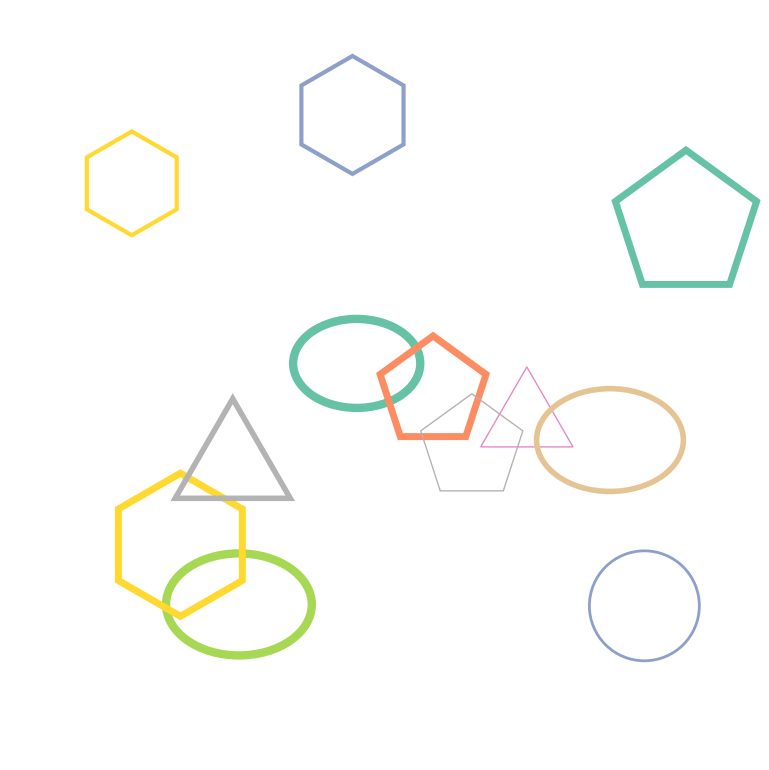[{"shape": "oval", "thickness": 3, "radius": 0.41, "center": [0.463, 0.528]}, {"shape": "pentagon", "thickness": 2.5, "radius": 0.48, "center": [0.891, 0.709]}, {"shape": "pentagon", "thickness": 2.5, "radius": 0.36, "center": [0.562, 0.491]}, {"shape": "circle", "thickness": 1, "radius": 0.36, "center": [0.837, 0.213]}, {"shape": "hexagon", "thickness": 1.5, "radius": 0.38, "center": [0.458, 0.851]}, {"shape": "triangle", "thickness": 0.5, "radius": 0.35, "center": [0.684, 0.454]}, {"shape": "oval", "thickness": 3, "radius": 0.47, "center": [0.31, 0.215]}, {"shape": "hexagon", "thickness": 1.5, "radius": 0.34, "center": [0.171, 0.762]}, {"shape": "hexagon", "thickness": 2.5, "radius": 0.46, "center": [0.234, 0.293]}, {"shape": "oval", "thickness": 2, "radius": 0.48, "center": [0.792, 0.429]}, {"shape": "triangle", "thickness": 2, "radius": 0.43, "center": [0.302, 0.396]}, {"shape": "pentagon", "thickness": 0.5, "radius": 0.35, "center": [0.613, 0.419]}]